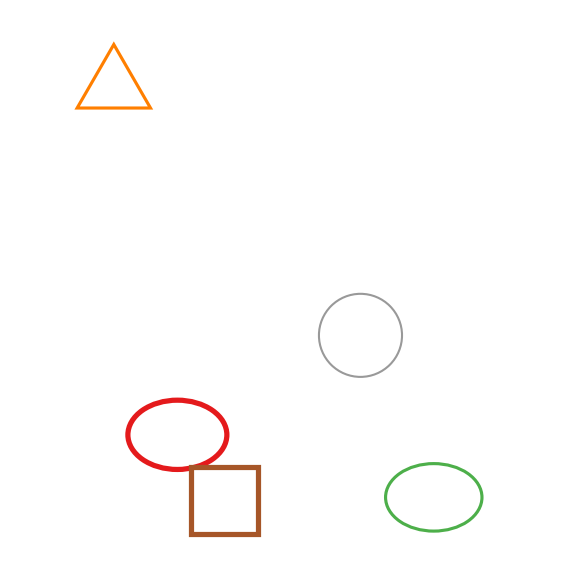[{"shape": "oval", "thickness": 2.5, "radius": 0.43, "center": [0.307, 0.246]}, {"shape": "oval", "thickness": 1.5, "radius": 0.42, "center": [0.751, 0.138]}, {"shape": "triangle", "thickness": 1.5, "radius": 0.37, "center": [0.197, 0.849]}, {"shape": "square", "thickness": 2.5, "radius": 0.29, "center": [0.388, 0.133]}, {"shape": "circle", "thickness": 1, "radius": 0.36, "center": [0.624, 0.418]}]